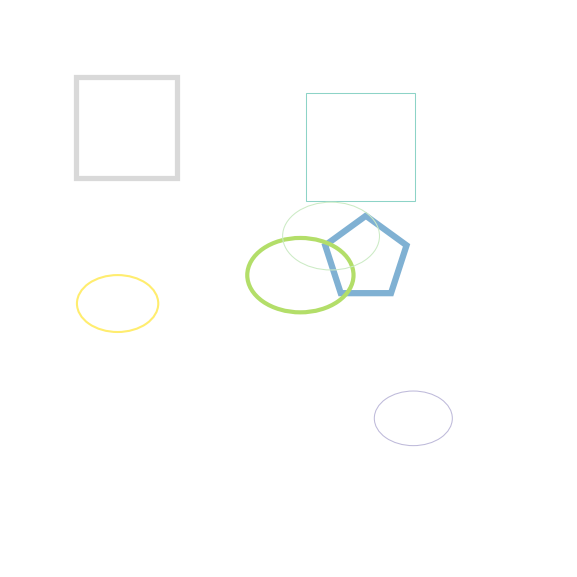[{"shape": "square", "thickness": 0.5, "radius": 0.47, "center": [0.624, 0.745]}, {"shape": "oval", "thickness": 0.5, "radius": 0.34, "center": [0.716, 0.275]}, {"shape": "pentagon", "thickness": 3, "radius": 0.37, "center": [0.634, 0.551]}, {"shape": "oval", "thickness": 2, "radius": 0.46, "center": [0.52, 0.523]}, {"shape": "square", "thickness": 2.5, "radius": 0.44, "center": [0.22, 0.779]}, {"shape": "oval", "thickness": 0.5, "radius": 0.42, "center": [0.573, 0.59]}, {"shape": "oval", "thickness": 1, "radius": 0.35, "center": [0.204, 0.474]}]